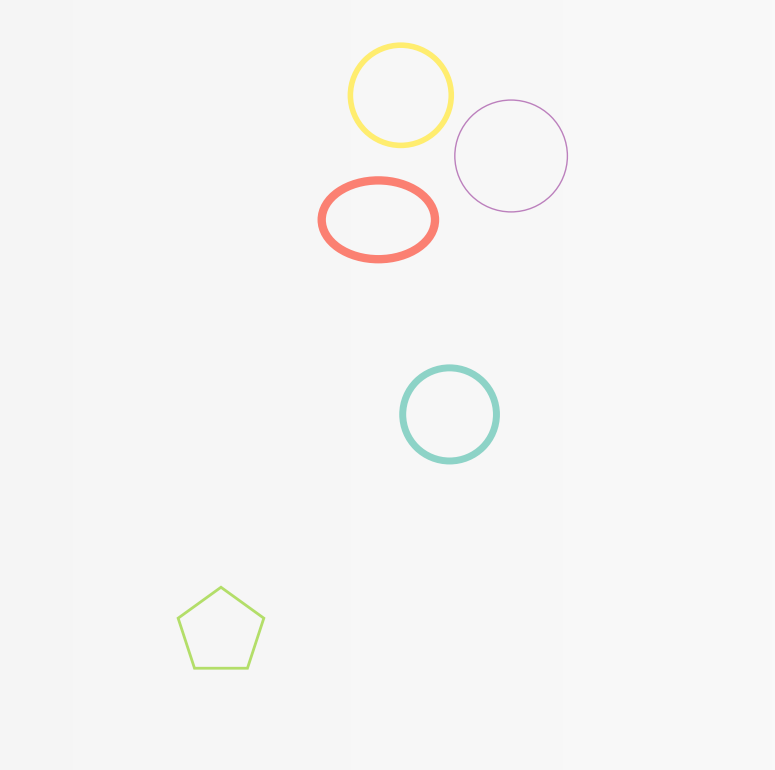[{"shape": "circle", "thickness": 2.5, "radius": 0.3, "center": [0.58, 0.462]}, {"shape": "oval", "thickness": 3, "radius": 0.37, "center": [0.488, 0.715]}, {"shape": "pentagon", "thickness": 1, "radius": 0.29, "center": [0.285, 0.179]}, {"shape": "circle", "thickness": 0.5, "radius": 0.36, "center": [0.659, 0.797]}, {"shape": "circle", "thickness": 2, "radius": 0.33, "center": [0.517, 0.876]}]